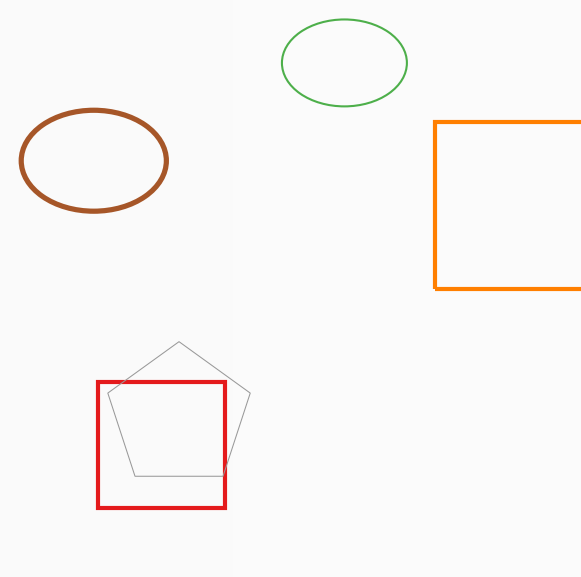[{"shape": "square", "thickness": 2, "radius": 0.54, "center": [0.278, 0.229]}, {"shape": "oval", "thickness": 1, "radius": 0.54, "center": [0.593, 0.89]}, {"shape": "square", "thickness": 2, "radius": 0.72, "center": [0.893, 0.644]}, {"shape": "oval", "thickness": 2.5, "radius": 0.62, "center": [0.161, 0.721]}, {"shape": "pentagon", "thickness": 0.5, "radius": 0.64, "center": [0.308, 0.279]}]